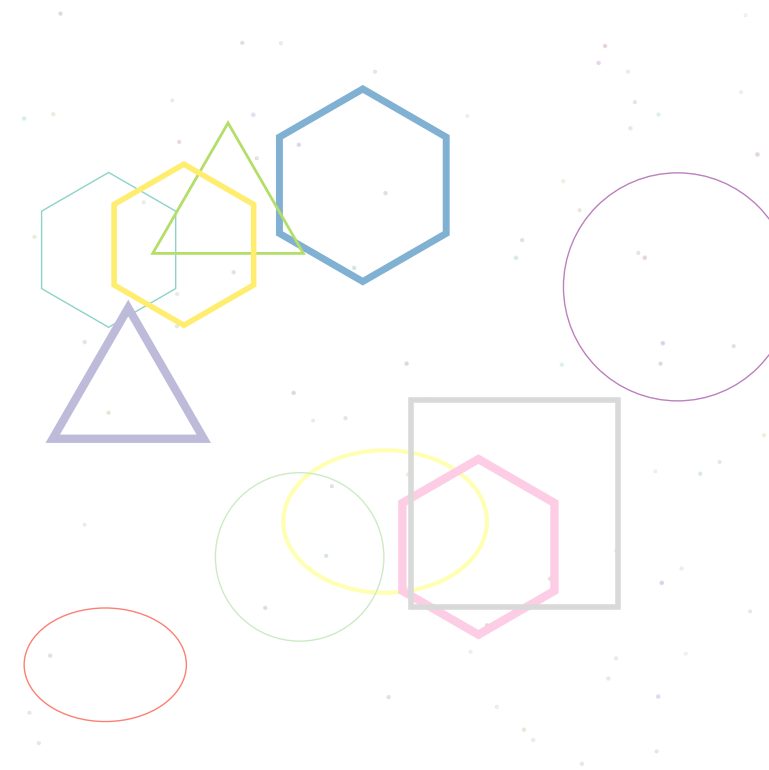[{"shape": "hexagon", "thickness": 0.5, "radius": 0.5, "center": [0.141, 0.675]}, {"shape": "oval", "thickness": 1.5, "radius": 0.66, "center": [0.5, 0.323]}, {"shape": "triangle", "thickness": 3, "radius": 0.57, "center": [0.167, 0.487]}, {"shape": "oval", "thickness": 0.5, "radius": 0.53, "center": [0.137, 0.137]}, {"shape": "hexagon", "thickness": 2.5, "radius": 0.63, "center": [0.471, 0.759]}, {"shape": "triangle", "thickness": 1, "radius": 0.56, "center": [0.296, 0.727]}, {"shape": "hexagon", "thickness": 3, "radius": 0.57, "center": [0.621, 0.29]}, {"shape": "square", "thickness": 2, "radius": 0.67, "center": [0.668, 0.346]}, {"shape": "circle", "thickness": 0.5, "radius": 0.74, "center": [0.88, 0.627]}, {"shape": "circle", "thickness": 0.5, "radius": 0.55, "center": [0.389, 0.277]}, {"shape": "hexagon", "thickness": 2, "radius": 0.52, "center": [0.239, 0.682]}]